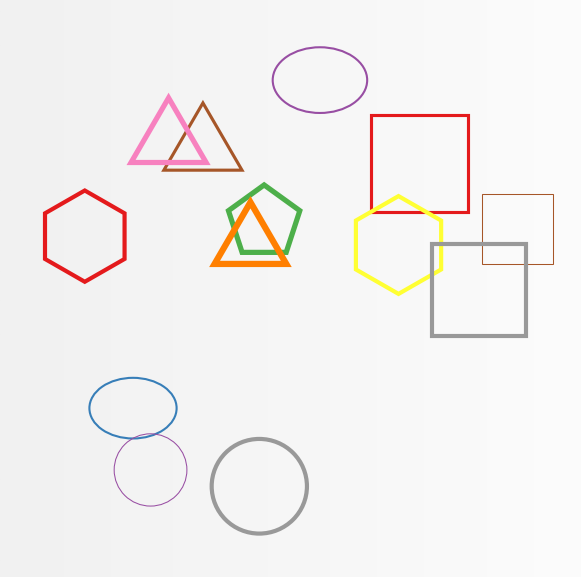[{"shape": "hexagon", "thickness": 2, "radius": 0.4, "center": [0.146, 0.59]}, {"shape": "square", "thickness": 1.5, "radius": 0.42, "center": [0.722, 0.715]}, {"shape": "oval", "thickness": 1, "radius": 0.38, "center": [0.229, 0.292]}, {"shape": "pentagon", "thickness": 2.5, "radius": 0.32, "center": [0.454, 0.614]}, {"shape": "oval", "thickness": 1, "radius": 0.41, "center": [0.55, 0.86]}, {"shape": "circle", "thickness": 0.5, "radius": 0.31, "center": [0.259, 0.185]}, {"shape": "triangle", "thickness": 3, "radius": 0.36, "center": [0.431, 0.578]}, {"shape": "hexagon", "thickness": 2, "radius": 0.42, "center": [0.686, 0.575]}, {"shape": "triangle", "thickness": 1.5, "radius": 0.39, "center": [0.349, 0.743]}, {"shape": "square", "thickness": 0.5, "radius": 0.3, "center": [0.89, 0.603]}, {"shape": "triangle", "thickness": 2.5, "radius": 0.37, "center": [0.29, 0.755]}, {"shape": "circle", "thickness": 2, "radius": 0.41, "center": [0.446, 0.157]}, {"shape": "square", "thickness": 2, "radius": 0.4, "center": [0.824, 0.497]}]